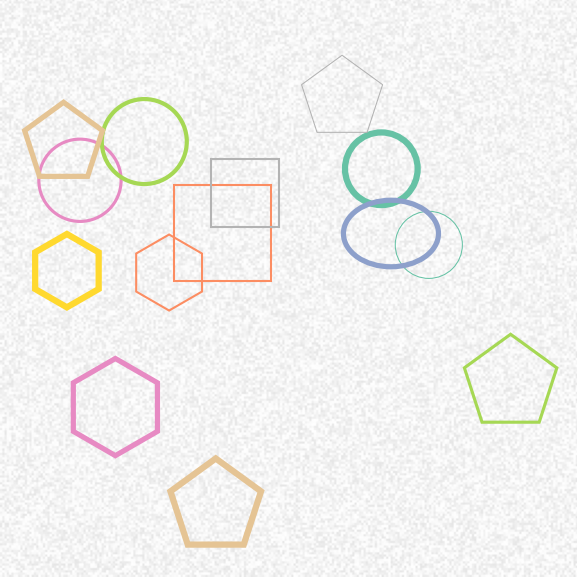[{"shape": "circle", "thickness": 3, "radius": 0.31, "center": [0.66, 0.707]}, {"shape": "circle", "thickness": 0.5, "radius": 0.29, "center": [0.743, 0.575]}, {"shape": "square", "thickness": 1, "radius": 0.42, "center": [0.386, 0.595]}, {"shape": "hexagon", "thickness": 1, "radius": 0.33, "center": [0.293, 0.527]}, {"shape": "oval", "thickness": 2.5, "radius": 0.41, "center": [0.677, 0.595]}, {"shape": "hexagon", "thickness": 2.5, "radius": 0.42, "center": [0.2, 0.294]}, {"shape": "circle", "thickness": 1.5, "radius": 0.36, "center": [0.138, 0.687]}, {"shape": "circle", "thickness": 2, "radius": 0.37, "center": [0.25, 0.754]}, {"shape": "pentagon", "thickness": 1.5, "radius": 0.42, "center": [0.884, 0.336]}, {"shape": "hexagon", "thickness": 3, "radius": 0.32, "center": [0.116, 0.53]}, {"shape": "pentagon", "thickness": 3, "radius": 0.41, "center": [0.374, 0.123]}, {"shape": "pentagon", "thickness": 2.5, "radius": 0.35, "center": [0.11, 0.751]}, {"shape": "square", "thickness": 1, "radius": 0.3, "center": [0.424, 0.665]}, {"shape": "pentagon", "thickness": 0.5, "radius": 0.37, "center": [0.592, 0.83]}]